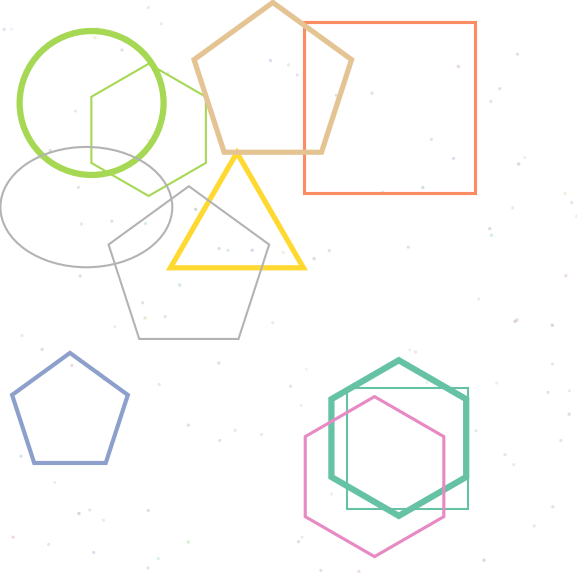[{"shape": "hexagon", "thickness": 3, "radius": 0.67, "center": [0.691, 0.241]}, {"shape": "square", "thickness": 1, "radius": 0.52, "center": [0.706, 0.222]}, {"shape": "square", "thickness": 1.5, "radius": 0.74, "center": [0.674, 0.813]}, {"shape": "pentagon", "thickness": 2, "radius": 0.53, "center": [0.121, 0.283]}, {"shape": "hexagon", "thickness": 1.5, "radius": 0.69, "center": [0.649, 0.174]}, {"shape": "hexagon", "thickness": 1, "radius": 0.57, "center": [0.257, 0.774]}, {"shape": "circle", "thickness": 3, "radius": 0.62, "center": [0.159, 0.821]}, {"shape": "triangle", "thickness": 2.5, "radius": 0.66, "center": [0.41, 0.602]}, {"shape": "pentagon", "thickness": 2.5, "radius": 0.72, "center": [0.472, 0.852]}, {"shape": "oval", "thickness": 1, "radius": 0.74, "center": [0.15, 0.641]}, {"shape": "pentagon", "thickness": 1, "radius": 0.73, "center": [0.327, 0.53]}]